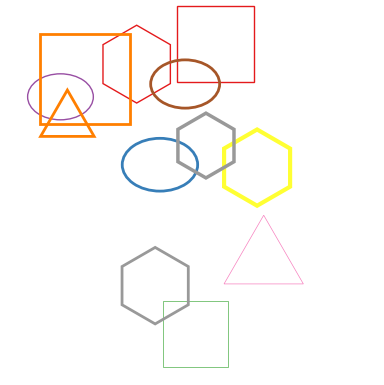[{"shape": "hexagon", "thickness": 1, "radius": 0.51, "center": [0.355, 0.833]}, {"shape": "square", "thickness": 1, "radius": 0.5, "center": [0.56, 0.886]}, {"shape": "oval", "thickness": 2, "radius": 0.49, "center": [0.415, 0.572]}, {"shape": "square", "thickness": 0.5, "radius": 0.42, "center": [0.507, 0.132]}, {"shape": "oval", "thickness": 1, "radius": 0.43, "center": [0.157, 0.749]}, {"shape": "triangle", "thickness": 2, "radius": 0.4, "center": [0.175, 0.686]}, {"shape": "square", "thickness": 2, "radius": 0.59, "center": [0.221, 0.795]}, {"shape": "hexagon", "thickness": 3, "radius": 0.49, "center": [0.668, 0.565]}, {"shape": "oval", "thickness": 2, "radius": 0.45, "center": [0.481, 0.782]}, {"shape": "triangle", "thickness": 0.5, "radius": 0.59, "center": [0.685, 0.322]}, {"shape": "hexagon", "thickness": 2, "radius": 0.5, "center": [0.403, 0.258]}, {"shape": "hexagon", "thickness": 2.5, "radius": 0.42, "center": [0.535, 0.622]}]